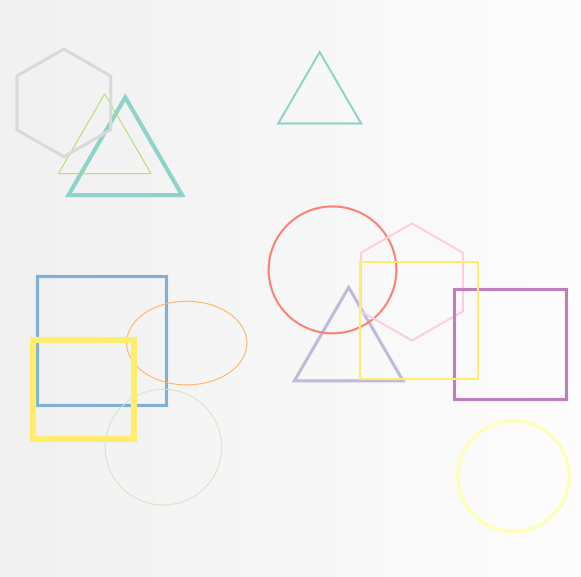[{"shape": "triangle", "thickness": 2, "radius": 0.56, "center": [0.216, 0.718]}, {"shape": "triangle", "thickness": 1, "radius": 0.41, "center": [0.55, 0.826]}, {"shape": "circle", "thickness": 1.5, "radius": 0.48, "center": [0.883, 0.175]}, {"shape": "triangle", "thickness": 1.5, "radius": 0.54, "center": [0.6, 0.394]}, {"shape": "circle", "thickness": 1, "radius": 0.55, "center": [0.572, 0.532]}, {"shape": "square", "thickness": 1.5, "radius": 0.56, "center": [0.175, 0.409]}, {"shape": "oval", "thickness": 0.5, "radius": 0.52, "center": [0.321, 0.405]}, {"shape": "triangle", "thickness": 0.5, "radius": 0.46, "center": [0.18, 0.744]}, {"shape": "hexagon", "thickness": 1, "radius": 0.51, "center": [0.709, 0.511]}, {"shape": "hexagon", "thickness": 1.5, "radius": 0.47, "center": [0.11, 0.821]}, {"shape": "square", "thickness": 1.5, "radius": 0.48, "center": [0.877, 0.404]}, {"shape": "circle", "thickness": 0.5, "radius": 0.5, "center": [0.281, 0.225]}, {"shape": "square", "thickness": 3, "radius": 0.43, "center": [0.144, 0.325]}, {"shape": "square", "thickness": 1, "radius": 0.51, "center": [0.721, 0.443]}]